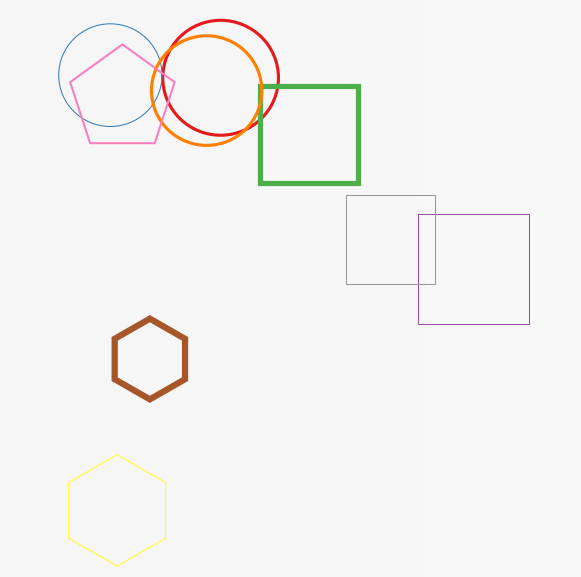[{"shape": "circle", "thickness": 1.5, "radius": 0.5, "center": [0.38, 0.864]}, {"shape": "circle", "thickness": 0.5, "radius": 0.44, "center": [0.19, 0.869]}, {"shape": "square", "thickness": 2.5, "radius": 0.42, "center": [0.532, 0.767]}, {"shape": "square", "thickness": 0.5, "radius": 0.48, "center": [0.815, 0.533]}, {"shape": "circle", "thickness": 1.5, "radius": 0.47, "center": [0.356, 0.842]}, {"shape": "hexagon", "thickness": 0.5, "radius": 0.48, "center": [0.202, 0.115]}, {"shape": "hexagon", "thickness": 3, "radius": 0.35, "center": [0.258, 0.377]}, {"shape": "pentagon", "thickness": 1, "radius": 0.47, "center": [0.211, 0.828]}, {"shape": "square", "thickness": 0.5, "radius": 0.39, "center": [0.672, 0.584]}]